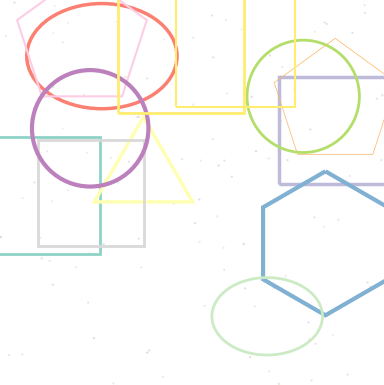[{"shape": "square", "thickness": 2, "radius": 0.76, "center": [0.109, 0.492]}, {"shape": "triangle", "thickness": 2.5, "radius": 0.74, "center": [0.373, 0.549]}, {"shape": "square", "thickness": 2.5, "radius": 0.69, "center": [0.862, 0.66]}, {"shape": "oval", "thickness": 2.5, "radius": 0.98, "center": [0.265, 0.854]}, {"shape": "hexagon", "thickness": 3, "radius": 0.94, "center": [0.845, 0.368]}, {"shape": "pentagon", "thickness": 0.5, "radius": 0.83, "center": [0.871, 0.734]}, {"shape": "circle", "thickness": 2, "radius": 0.73, "center": [0.788, 0.75]}, {"shape": "pentagon", "thickness": 1.5, "radius": 0.89, "center": [0.213, 0.893]}, {"shape": "square", "thickness": 2, "radius": 0.69, "center": [0.236, 0.499]}, {"shape": "circle", "thickness": 3, "radius": 0.76, "center": [0.234, 0.667]}, {"shape": "oval", "thickness": 2, "radius": 0.72, "center": [0.694, 0.178]}, {"shape": "square", "thickness": 2, "radius": 0.82, "center": [0.469, 0.871]}, {"shape": "square", "thickness": 1.5, "radius": 0.77, "center": [0.611, 0.877]}]